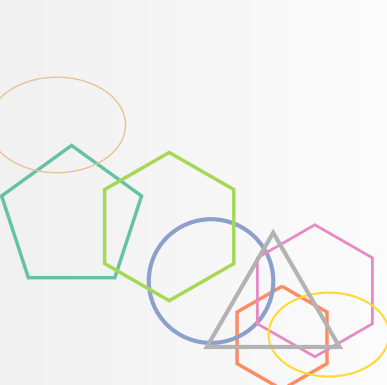[{"shape": "pentagon", "thickness": 2.5, "radius": 0.95, "center": [0.185, 0.432]}, {"shape": "hexagon", "thickness": 2.5, "radius": 0.67, "center": [0.728, 0.122]}, {"shape": "circle", "thickness": 3, "radius": 0.8, "center": [0.545, 0.27]}, {"shape": "hexagon", "thickness": 2, "radius": 0.86, "center": [0.813, 0.245]}, {"shape": "hexagon", "thickness": 2.5, "radius": 0.96, "center": [0.437, 0.412]}, {"shape": "oval", "thickness": 1.5, "radius": 0.78, "center": [0.849, 0.131]}, {"shape": "oval", "thickness": 1, "radius": 0.89, "center": [0.147, 0.675]}, {"shape": "triangle", "thickness": 3, "radius": 0.99, "center": [0.705, 0.198]}]